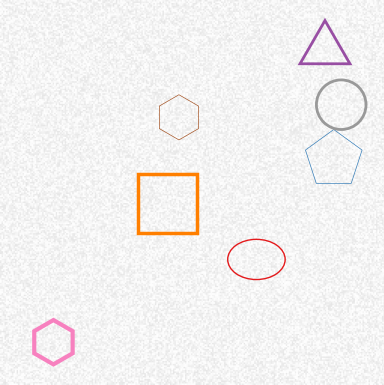[{"shape": "oval", "thickness": 1, "radius": 0.37, "center": [0.666, 0.326]}, {"shape": "pentagon", "thickness": 0.5, "radius": 0.39, "center": [0.867, 0.586]}, {"shape": "triangle", "thickness": 2, "radius": 0.37, "center": [0.844, 0.872]}, {"shape": "square", "thickness": 2.5, "radius": 0.39, "center": [0.435, 0.471]}, {"shape": "hexagon", "thickness": 0.5, "radius": 0.29, "center": [0.465, 0.695]}, {"shape": "hexagon", "thickness": 3, "radius": 0.29, "center": [0.139, 0.111]}, {"shape": "circle", "thickness": 2, "radius": 0.32, "center": [0.886, 0.728]}]